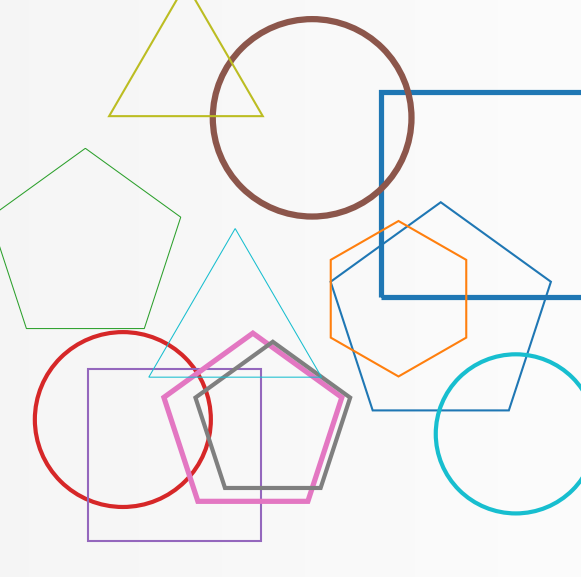[{"shape": "square", "thickness": 2.5, "radius": 0.89, "center": [0.833, 0.662]}, {"shape": "pentagon", "thickness": 1, "radius": 1.0, "center": [0.758, 0.45]}, {"shape": "hexagon", "thickness": 1, "radius": 0.67, "center": [0.686, 0.482]}, {"shape": "pentagon", "thickness": 0.5, "radius": 0.86, "center": [0.147, 0.57]}, {"shape": "circle", "thickness": 2, "radius": 0.76, "center": [0.211, 0.273]}, {"shape": "square", "thickness": 1, "radius": 0.74, "center": [0.3, 0.211]}, {"shape": "circle", "thickness": 3, "radius": 0.85, "center": [0.537, 0.795]}, {"shape": "pentagon", "thickness": 2.5, "radius": 0.8, "center": [0.435, 0.261]}, {"shape": "pentagon", "thickness": 2, "radius": 0.7, "center": [0.469, 0.267]}, {"shape": "triangle", "thickness": 1, "radius": 0.76, "center": [0.32, 0.874]}, {"shape": "triangle", "thickness": 0.5, "radius": 0.86, "center": [0.405, 0.432]}, {"shape": "circle", "thickness": 2, "radius": 0.69, "center": [0.887, 0.248]}]